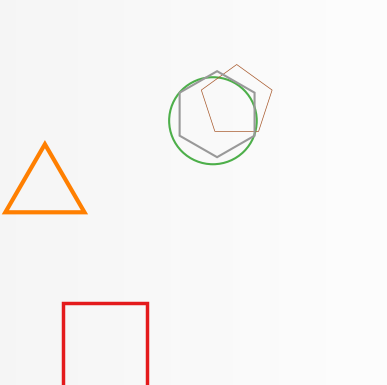[{"shape": "square", "thickness": 2.5, "radius": 0.54, "center": [0.272, 0.104]}, {"shape": "circle", "thickness": 1.5, "radius": 0.57, "center": [0.55, 0.686]}, {"shape": "triangle", "thickness": 3, "radius": 0.59, "center": [0.116, 0.508]}, {"shape": "pentagon", "thickness": 0.5, "radius": 0.48, "center": [0.611, 0.736]}, {"shape": "hexagon", "thickness": 1.5, "radius": 0.56, "center": [0.56, 0.703]}]